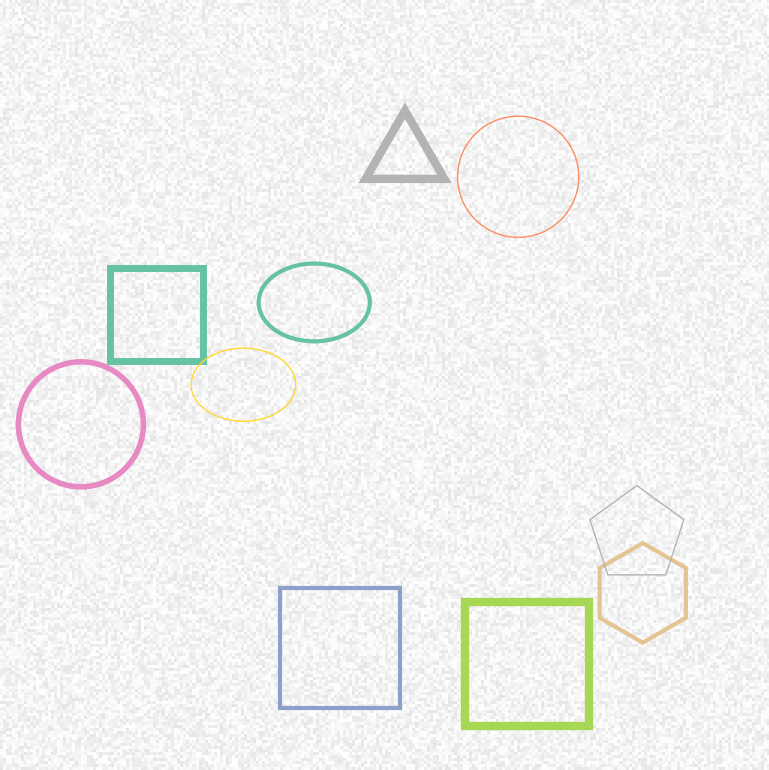[{"shape": "square", "thickness": 2.5, "radius": 0.3, "center": [0.203, 0.592]}, {"shape": "oval", "thickness": 1.5, "radius": 0.36, "center": [0.408, 0.607]}, {"shape": "circle", "thickness": 0.5, "radius": 0.39, "center": [0.673, 0.77]}, {"shape": "square", "thickness": 1.5, "radius": 0.39, "center": [0.442, 0.158]}, {"shape": "circle", "thickness": 2, "radius": 0.41, "center": [0.105, 0.449]}, {"shape": "square", "thickness": 3, "radius": 0.4, "center": [0.684, 0.138]}, {"shape": "oval", "thickness": 0.5, "radius": 0.34, "center": [0.316, 0.5]}, {"shape": "hexagon", "thickness": 1.5, "radius": 0.32, "center": [0.835, 0.23]}, {"shape": "pentagon", "thickness": 0.5, "radius": 0.32, "center": [0.827, 0.305]}, {"shape": "triangle", "thickness": 3, "radius": 0.3, "center": [0.526, 0.797]}]